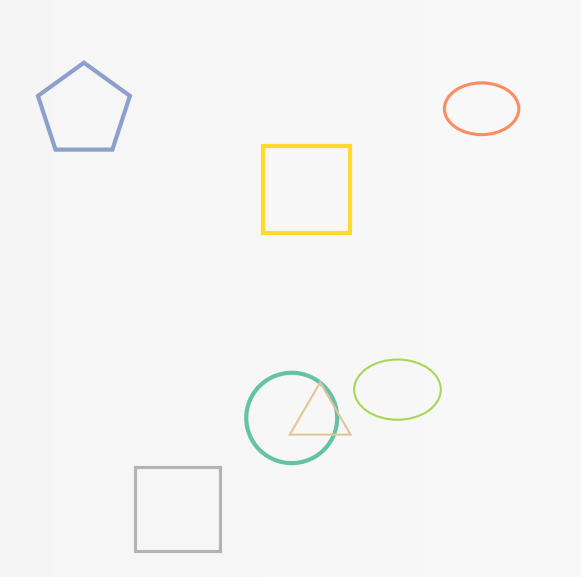[{"shape": "circle", "thickness": 2, "radius": 0.39, "center": [0.502, 0.275]}, {"shape": "oval", "thickness": 1.5, "radius": 0.32, "center": [0.829, 0.811]}, {"shape": "pentagon", "thickness": 2, "radius": 0.42, "center": [0.144, 0.807]}, {"shape": "oval", "thickness": 1, "radius": 0.37, "center": [0.684, 0.324]}, {"shape": "square", "thickness": 2, "radius": 0.38, "center": [0.528, 0.672]}, {"shape": "triangle", "thickness": 1, "radius": 0.3, "center": [0.551, 0.277]}, {"shape": "square", "thickness": 1.5, "radius": 0.37, "center": [0.306, 0.118]}]